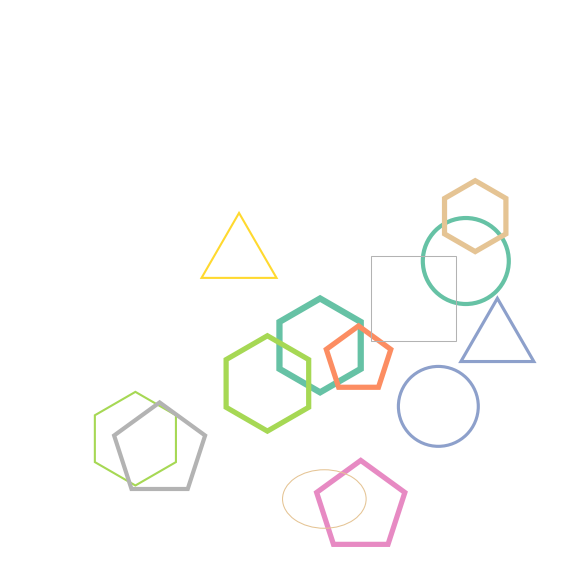[{"shape": "circle", "thickness": 2, "radius": 0.37, "center": [0.807, 0.547]}, {"shape": "hexagon", "thickness": 3, "radius": 0.41, "center": [0.554, 0.401]}, {"shape": "pentagon", "thickness": 2.5, "radius": 0.29, "center": [0.621, 0.376]}, {"shape": "circle", "thickness": 1.5, "radius": 0.35, "center": [0.759, 0.295]}, {"shape": "triangle", "thickness": 1.5, "radius": 0.36, "center": [0.861, 0.41]}, {"shape": "pentagon", "thickness": 2.5, "radius": 0.4, "center": [0.625, 0.122]}, {"shape": "hexagon", "thickness": 1, "radius": 0.41, "center": [0.234, 0.24]}, {"shape": "hexagon", "thickness": 2.5, "radius": 0.41, "center": [0.463, 0.335]}, {"shape": "triangle", "thickness": 1, "radius": 0.37, "center": [0.414, 0.555]}, {"shape": "oval", "thickness": 0.5, "radius": 0.36, "center": [0.562, 0.135]}, {"shape": "hexagon", "thickness": 2.5, "radius": 0.31, "center": [0.823, 0.625]}, {"shape": "pentagon", "thickness": 2, "radius": 0.41, "center": [0.276, 0.219]}, {"shape": "square", "thickness": 0.5, "radius": 0.37, "center": [0.715, 0.482]}]